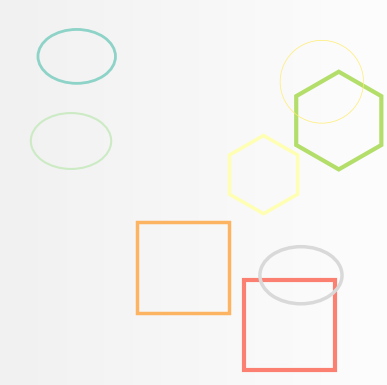[{"shape": "oval", "thickness": 2, "radius": 0.5, "center": [0.198, 0.854]}, {"shape": "hexagon", "thickness": 2.5, "radius": 0.51, "center": [0.68, 0.546]}, {"shape": "square", "thickness": 3, "radius": 0.59, "center": [0.746, 0.156]}, {"shape": "square", "thickness": 2.5, "radius": 0.59, "center": [0.472, 0.306]}, {"shape": "hexagon", "thickness": 3, "radius": 0.63, "center": [0.874, 0.687]}, {"shape": "oval", "thickness": 2.5, "radius": 0.53, "center": [0.777, 0.285]}, {"shape": "oval", "thickness": 1.5, "radius": 0.52, "center": [0.183, 0.634]}, {"shape": "circle", "thickness": 0.5, "radius": 0.54, "center": [0.831, 0.788]}]